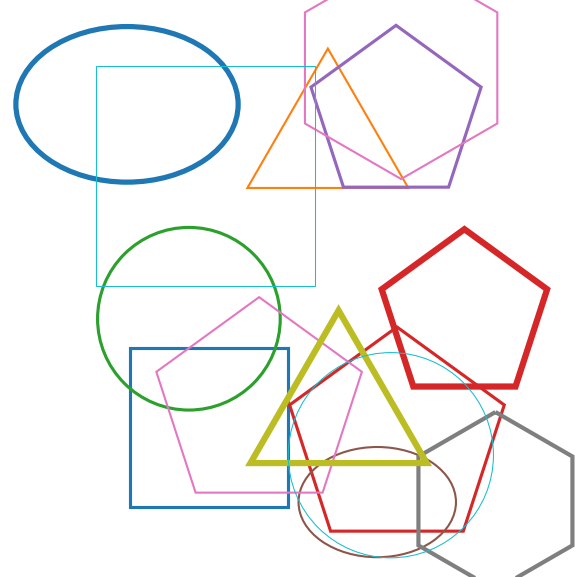[{"shape": "square", "thickness": 1.5, "radius": 0.69, "center": [0.362, 0.259]}, {"shape": "oval", "thickness": 2.5, "radius": 0.96, "center": [0.22, 0.818]}, {"shape": "triangle", "thickness": 1, "radius": 0.8, "center": [0.568, 0.754]}, {"shape": "circle", "thickness": 1.5, "radius": 0.79, "center": [0.327, 0.447]}, {"shape": "pentagon", "thickness": 3, "radius": 0.75, "center": [0.804, 0.452]}, {"shape": "pentagon", "thickness": 1.5, "radius": 0.98, "center": [0.687, 0.237]}, {"shape": "pentagon", "thickness": 1.5, "radius": 0.77, "center": [0.686, 0.8]}, {"shape": "oval", "thickness": 1, "radius": 0.68, "center": [0.653, 0.13]}, {"shape": "hexagon", "thickness": 1, "radius": 0.96, "center": [0.695, 0.881]}, {"shape": "pentagon", "thickness": 1, "radius": 0.94, "center": [0.449, 0.297]}, {"shape": "hexagon", "thickness": 2, "radius": 0.77, "center": [0.858, 0.132]}, {"shape": "triangle", "thickness": 3, "radius": 0.88, "center": [0.586, 0.285]}, {"shape": "square", "thickness": 0.5, "radius": 0.95, "center": [0.356, 0.694]}, {"shape": "circle", "thickness": 0.5, "radius": 0.89, "center": [0.677, 0.211]}]